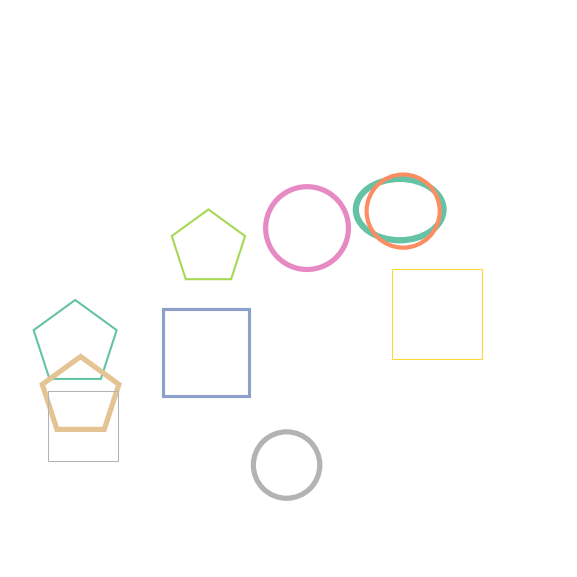[{"shape": "oval", "thickness": 3, "radius": 0.38, "center": [0.692, 0.636]}, {"shape": "pentagon", "thickness": 1, "radius": 0.38, "center": [0.13, 0.404]}, {"shape": "circle", "thickness": 2, "radius": 0.32, "center": [0.698, 0.634]}, {"shape": "square", "thickness": 1.5, "radius": 0.38, "center": [0.357, 0.388]}, {"shape": "circle", "thickness": 2.5, "radius": 0.36, "center": [0.532, 0.604]}, {"shape": "pentagon", "thickness": 1, "radius": 0.33, "center": [0.361, 0.57]}, {"shape": "square", "thickness": 0.5, "radius": 0.39, "center": [0.756, 0.456]}, {"shape": "pentagon", "thickness": 2.5, "radius": 0.35, "center": [0.14, 0.312]}, {"shape": "circle", "thickness": 2.5, "radius": 0.29, "center": [0.496, 0.194]}, {"shape": "square", "thickness": 0.5, "radius": 0.3, "center": [0.143, 0.262]}]